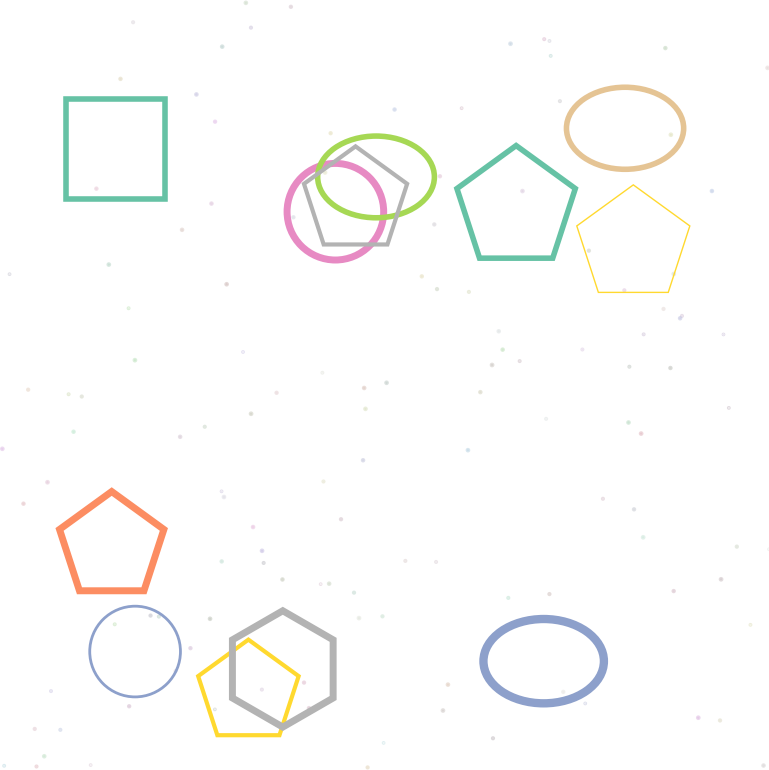[{"shape": "square", "thickness": 2, "radius": 0.32, "center": [0.15, 0.806]}, {"shape": "pentagon", "thickness": 2, "radius": 0.4, "center": [0.67, 0.73]}, {"shape": "pentagon", "thickness": 2.5, "radius": 0.36, "center": [0.145, 0.29]}, {"shape": "circle", "thickness": 1, "radius": 0.29, "center": [0.175, 0.154]}, {"shape": "oval", "thickness": 3, "radius": 0.39, "center": [0.706, 0.141]}, {"shape": "circle", "thickness": 2.5, "radius": 0.31, "center": [0.436, 0.725]}, {"shape": "oval", "thickness": 2, "radius": 0.38, "center": [0.488, 0.77]}, {"shape": "pentagon", "thickness": 0.5, "radius": 0.39, "center": [0.822, 0.683]}, {"shape": "pentagon", "thickness": 1.5, "radius": 0.34, "center": [0.323, 0.101]}, {"shape": "oval", "thickness": 2, "radius": 0.38, "center": [0.812, 0.833]}, {"shape": "hexagon", "thickness": 2.5, "radius": 0.38, "center": [0.367, 0.131]}, {"shape": "pentagon", "thickness": 1.5, "radius": 0.35, "center": [0.462, 0.739]}]